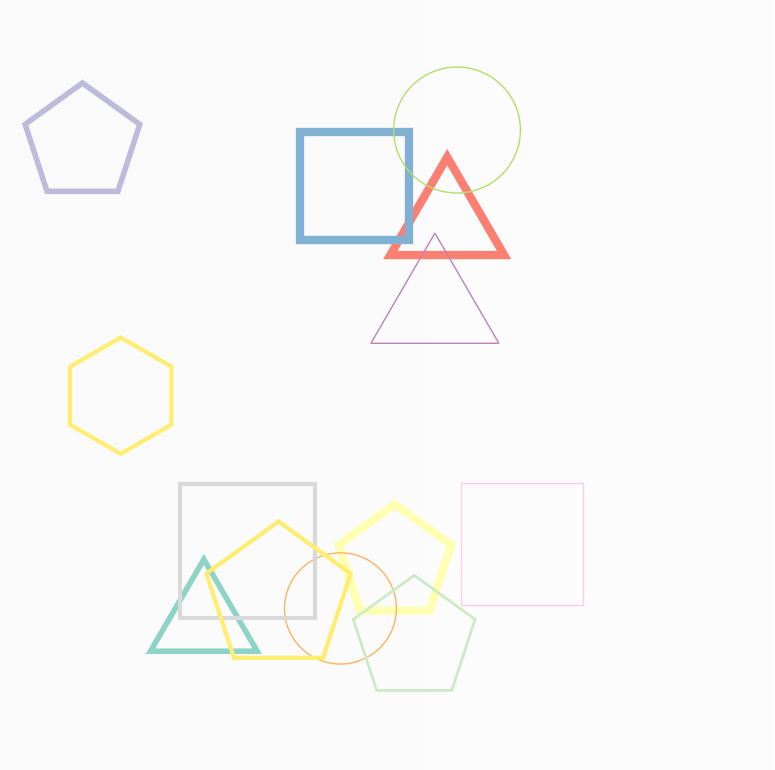[{"shape": "triangle", "thickness": 2, "radius": 0.4, "center": [0.263, 0.194]}, {"shape": "pentagon", "thickness": 3, "radius": 0.38, "center": [0.509, 0.269]}, {"shape": "pentagon", "thickness": 2, "radius": 0.39, "center": [0.106, 0.814]}, {"shape": "triangle", "thickness": 3, "radius": 0.42, "center": [0.577, 0.711]}, {"shape": "square", "thickness": 3, "radius": 0.35, "center": [0.457, 0.759]}, {"shape": "circle", "thickness": 0.5, "radius": 0.36, "center": [0.439, 0.21]}, {"shape": "circle", "thickness": 0.5, "radius": 0.41, "center": [0.59, 0.831]}, {"shape": "square", "thickness": 0.5, "radius": 0.39, "center": [0.673, 0.294]}, {"shape": "square", "thickness": 1.5, "radius": 0.44, "center": [0.32, 0.284]}, {"shape": "triangle", "thickness": 0.5, "radius": 0.48, "center": [0.561, 0.602]}, {"shape": "pentagon", "thickness": 1, "radius": 0.41, "center": [0.534, 0.17]}, {"shape": "hexagon", "thickness": 1.5, "radius": 0.38, "center": [0.156, 0.486]}, {"shape": "pentagon", "thickness": 1.5, "radius": 0.49, "center": [0.359, 0.225]}]